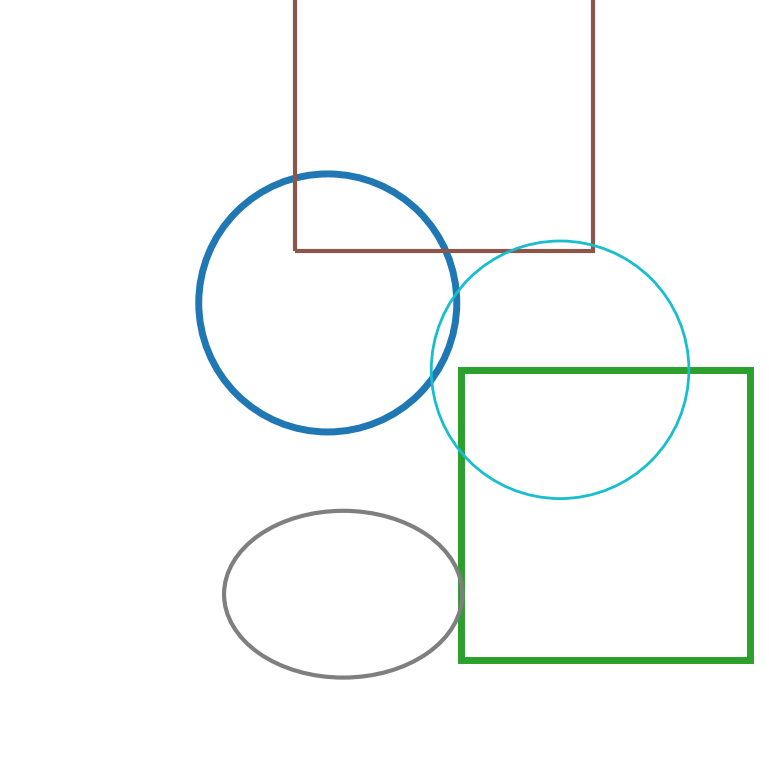[{"shape": "circle", "thickness": 2.5, "radius": 0.84, "center": [0.426, 0.607]}, {"shape": "square", "thickness": 2.5, "radius": 0.94, "center": [0.787, 0.331]}, {"shape": "square", "thickness": 1.5, "radius": 0.97, "center": [0.577, 0.868]}, {"shape": "oval", "thickness": 1.5, "radius": 0.77, "center": [0.446, 0.228]}, {"shape": "circle", "thickness": 1, "radius": 0.84, "center": [0.727, 0.52]}]